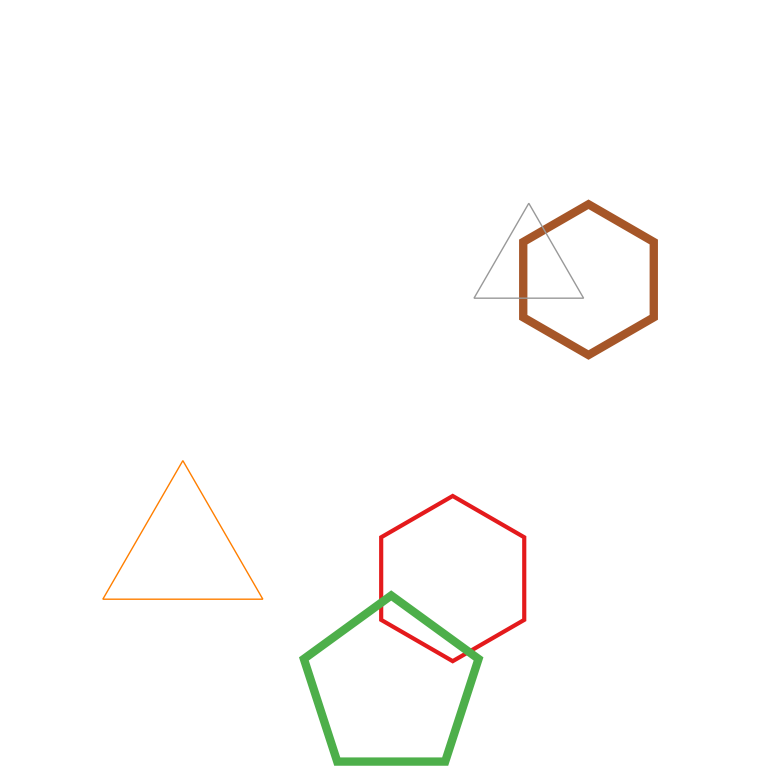[{"shape": "hexagon", "thickness": 1.5, "radius": 0.54, "center": [0.588, 0.249]}, {"shape": "pentagon", "thickness": 3, "radius": 0.6, "center": [0.508, 0.107]}, {"shape": "triangle", "thickness": 0.5, "radius": 0.6, "center": [0.237, 0.282]}, {"shape": "hexagon", "thickness": 3, "radius": 0.49, "center": [0.764, 0.637]}, {"shape": "triangle", "thickness": 0.5, "radius": 0.41, "center": [0.687, 0.654]}]